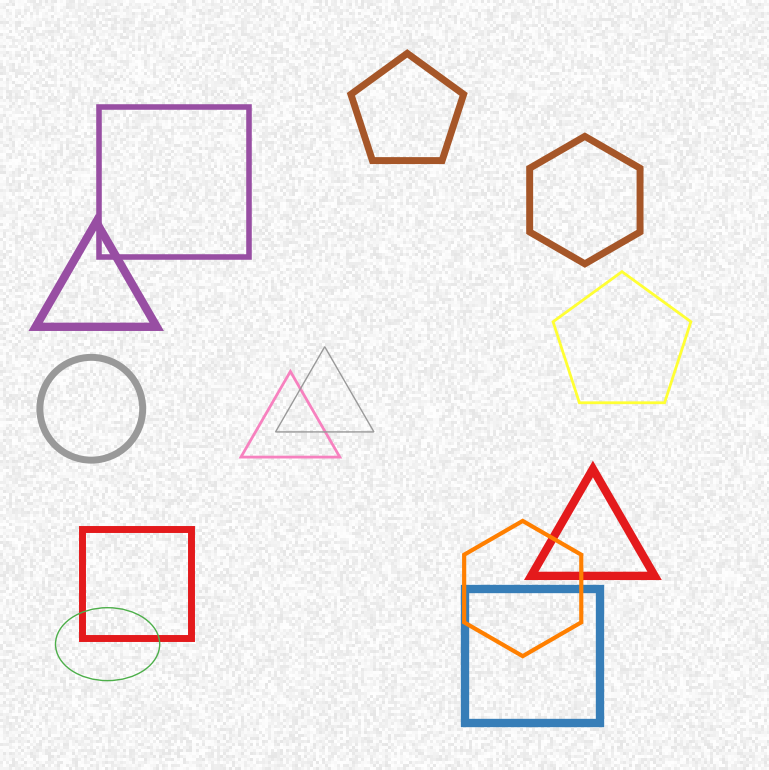[{"shape": "square", "thickness": 2.5, "radius": 0.35, "center": [0.177, 0.242]}, {"shape": "triangle", "thickness": 3, "radius": 0.46, "center": [0.77, 0.298]}, {"shape": "square", "thickness": 3, "radius": 0.44, "center": [0.691, 0.148]}, {"shape": "oval", "thickness": 0.5, "radius": 0.34, "center": [0.14, 0.163]}, {"shape": "triangle", "thickness": 3, "radius": 0.45, "center": [0.125, 0.621]}, {"shape": "square", "thickness": 2, "radius": 0.49, "center": [0.226, 0.763]}, {"shape": "hexagon", "thickness": 1.5, "radius": 0.44, "center": [0.679, 0.236]}, {"shape": "pentagon", "thickness": 1, "radius": 0.47, "center": [0.808, 0.553]}, {"shape": "hexagon", "thickness": 2.5, "radius": 0.41, "center": [0.76, 0.74]}, {"shape": "pentagon", "thickness": 2.5, "radius": 0.38, "center": [0.529, 0.854]}, {"shape": "triangle", "thickness": 1, "radius": 0.37, "center": [0.377, 0.443]}, {"shape": "triangle", "thickness": 0.5, "radius": 0.37, "center": [0.422, 0.476]}, {"shape": "circle", "thickness": 2.5, "radius": 0.33, "center": [0.119, 0.469]}]